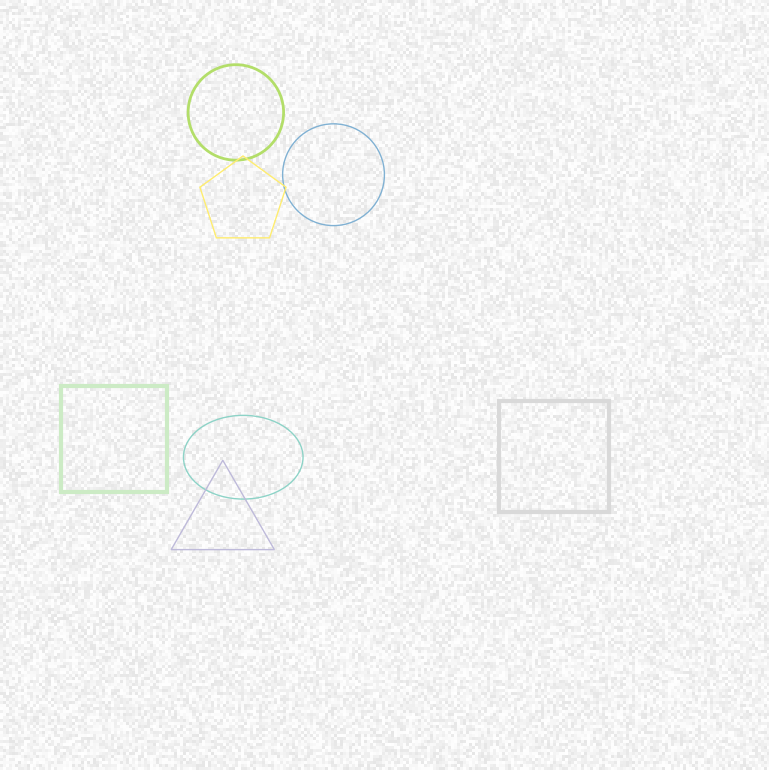[{"shape": "oval", "thickness": 0.5, "radius": 0.39, "center": [0.316, 0.406]}, {"shape": "triangle", "thickness": 0.5, "radius": 0.39, "center": [0.289, 0.325]}, {"shape": "circle", "thickness": 0.5, "radius": 0.33, "center": [0.433, 0.773]}, {"shape": "circle", "thickness": 1, "radius": 0.31, "center": [0.306, 0.854]}, {"shape": "square", "thickness": 1.5, "radius": 0.36, "center": [0.719, 0.407]}, {"shape": "square", "thickness": 1.5, "radius": 0.34, "center": [0.148, 0.43]}, {"shape": "pentagon", "thickness": 0.5, "radius": 0.29, "center": [0.316, 0.739]}]